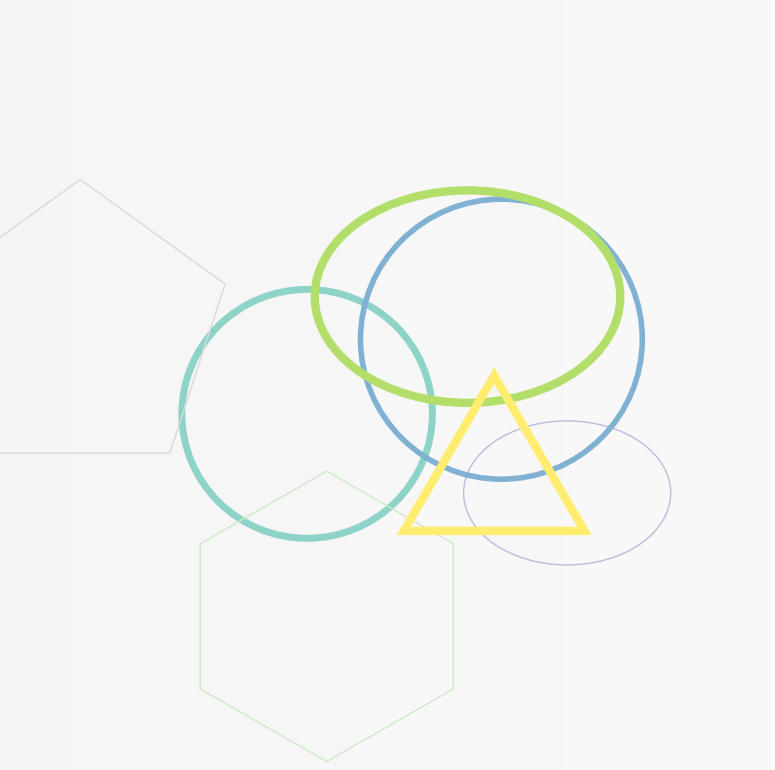[{"shape": "circle", "thickness": 2.5, "radius": 0.81, "center": [0.396, 0.463]}, {"shape": "oval", "thickness": 0.5, "radius": 0.67, "center": [0.732, 0.36]}, {"shape": "circle", "thickness": 2, "radius": 0.91, "center": [0.647, 0.56]}, {"shape": "oval", "thickness": 3, "radius": 0.99, "center": [0.603, 0.615]}, {"shape": "pentagon", "thickness": 0.5, "radius": 0.98, "center": [0.104, 0.57]}, {"shape": "hexagon", "thickness": 0.5, "radius": 0.94, "center": [0.422, 0.2]}, {"shape": "triangle", "thickness": 3, "radius": 0.67, "center": [0.638, 0.378]}]